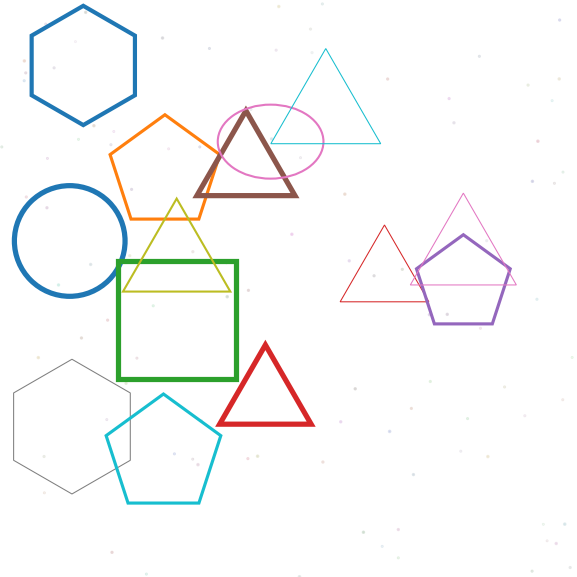[{"shape": "circle", "thickness": 2.5, "radius": 0.48, "center": [0.121, 0.582]}, {"shape": "hexagon", "thickness": 2, "radius": 0.52, "center": [0.144, 0.886]}, {"shape": "pentagon", "thickness": 1.5, "radius": 0.5, "center": [0.286, 0.701]}, {"shape": "square", "thickness": 2.5, "radius": 0.51, "center": [0.306, 0.445]}, {"shape": "triangle", "thickness": 0.5, "radius": 0.44, "center": [0.666, 0.521]}, {"shape": "triangle", "thickness": 2.5, "radius": 0.46, "center": [0.46, 0.31]}, {"shape": "pentagon", "thickness": 1.5, "radius": 0.43, "center": [0.802, 0.507]}, {"shape": "triangle", "thickness": 2.5, "radius": 0.49, "center": [0.426, 0.709]}, {"shape": "triangle", "thickness": 0.5, "radius": 0.53, "center": [0.802, 0.559]}, {"shape": "oval", "thickness": 1, "radius": 0.46, "center": [0.469, 0.754]}, {"shape": "hexagon", "thickness": 0.5, "radius": 0.58, "center": [0.125, 0.26]}, {"shape": "triangle", "thickness": 1, "radius": 0.54, "center": [0.306, 0.548]}, {"shape": "pentagon", "thickness": 1.5, "radius": 0.52, "center": [0.283, 0.212]}, {"shape": "triangle", "thickness": 0.5, "radius": 0.55, "center": [0.564, 0.805]}]